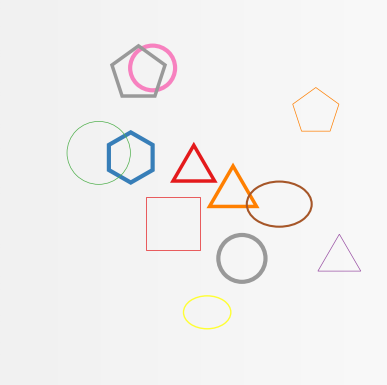[{"shape": "triangle", "thickness": 2.5, "radius": 0.31, "center": [0.5, 0.561]}, {"shape": "square", "thickness": 0.5, "radius": 0.35, "center": [0.447, 0.42]}, {"shape": "hexagon", "thickness": 3, "radius": 0.33, "center": [0.337, 0.591]}, {"shape": "circle", "thickness": 0.5, "radius": 0.41, "center": [0.255, 0.603]}, {"shape": "triangle", "thickness": 0.5, "radius": 0.32, "center": [0.876, 0.328]}, {"shape": "pentagon", "thickness": 0.5, "radius": 0.31, "center": [0.815, 0.71]}, {"shape": "triangle", "thickness": 2.5, "radius": 0.35, "center": [0.601, 0.499]}, {"shape": "oval", "thickness": 1, "radius": 0.31, "center": [0.535, 0.189]}, {"shape": "oval", "thickness": 1.5, "radius": 0.42, "center": [0.721, 0.47]}, {"shape": "circle", "thickness": 3, "radius": 0.29, "center": [0.394, 0.823]}, {"shape": "circle", "thickness": 3, "radius": 0.3, "center": [0.624, 0.329]}, {"shape": "pentagon", "thickness": 2.5, "radius": 0.36, "center": [0.357, 0.809]}]